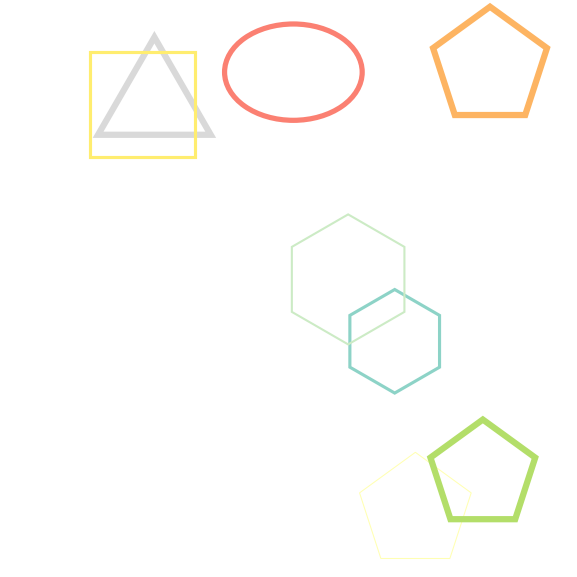[{"shape": "hexagon", "thickness": 1.5, "radius": 0.45, "center": [0.683, 0.408]}, {"shape": "pentagon", "thickness": 0.5, "radius": 0.51, "center": [0.719, 0.114]}, {"shape": "oval", "thickness": 2.5, "radius": 0.6, "center": [0.508, 0.874]}, {"shape": "pentagon", "thickness": 3, "radius": 0.52, "center": [0.849, 0.884]}, {"shape": "pentagon", "thickness": 3, "radius": 0.48, "center": [0.836, 0.177]}, {"shape": "triangle", "thickness": 3, "radius": 0.56, "center": [0.267, 0.822]}, {"shape": "hexagon", "thickness": 1, "radius": 0.56, "center": [0.603, 0.515]}, {"shape": "square", "thickness": 1.5, "radius": 0.45, "center": [0.247, 0.819]}]